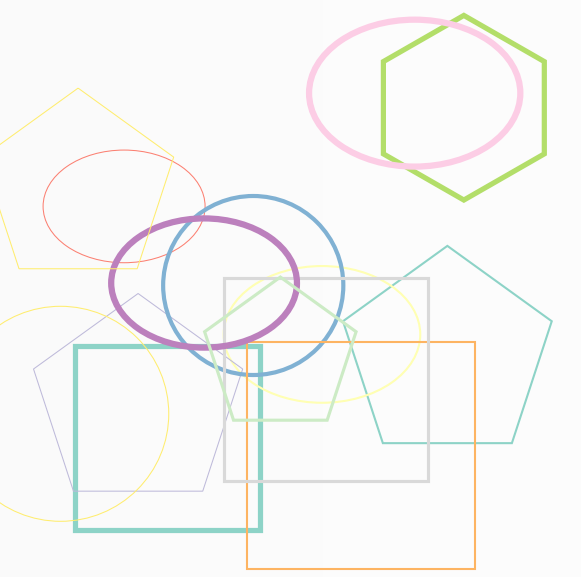[{"shape": "pentagon", "thickness": 1, "radius": 0.94, "center": [0.77, 0.385]}, {"shape": "square", "thickness": 2.5, "radius": 0.8, "center": [0.288, 0.24]}, {"shape": "oval", "thickness": 1, "radius": 0.85, "center": [0.554, 0.42]}, {"shape": "pentagon", "thickness": 0.5, "radius": 0.95, "center": [0.238, 0.302]}, {"shape": "oval", "thickness": 0.5, "radius": 0.7, "center": [0.213, 0.642]}, {"shape": "circle", "thickness": 2, "radius": 0.77, "center": [0.436, 0.505]}, {"shape": "square", "thickness": 1, "radius": 0.98, "center": [0.621, 0.211]}, {"shape": "hexagon", "thickness": 2.5, "radius": 0.8, "center": [0.798, 0.813]}, {"shape": "oval", "thickness": 3, "radius": 0.91, "center": [0.713, 0.838]}, {"shape": "square", "thickness": 1.5, "radius": 0.88, "center": [0.561, 0.342]}, {"shape": "oval", "thickness": 3, "radius": 0.8, "center": [0.351, 0.509]}, {"shape": "pentagon", "thickness": 1.5, "radius": 0.69, "center": [0.482, 0.382]}, {"shape": "pentagon", "thickness": 0.5, "radius": 0.86, "center": [0.134, 0.674]}, {"shape": "circle", "thickness": 0.5, "radius": 0.93, "center": [0.104, 0.283]}]